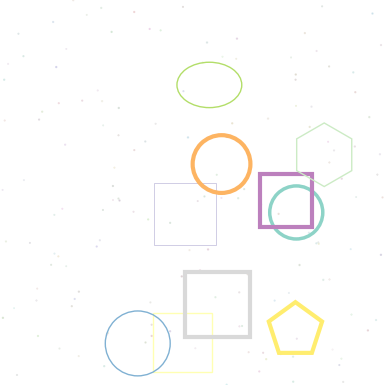[{"shape": "circle", "thickness": 2.5, "radius": 0.34, "center": [0.769, 0.448]}, {"shape": "square", "thickness": 1, "radius": 0.38, "center": [0.474, 0.111]}, {"shape": "square", "thickness": 0.5, "radius": 0.41, "center": [0.481, 0.445]}, {"shape": "circle", "thickness": 1, "radius": 0.42, "center": [0.358, 0.108]}, {"shape": "circle", "thickness": 3, "radius": 0.38, "center": [0.575, 0.574]}, {"shape": "oval", "thickness": 1, "radius": 0.42, "center": [0.544, 0.779]}, {"shape": "square", "thickness": 3, "radius": 0.42, "center": [0.566, 0.209]}, {"shape": "square", "thickness": 3, "radius": 0.34, "center": [0.743, 0.479]}, {"shape": "hexagon", "thickness": 1, "radius": 0.41, "center": [0.842, 0.598]}, {"shape": "pentagon", "thickness": 3, "radius": 0.36, "center": [0.767, 0.142]}]